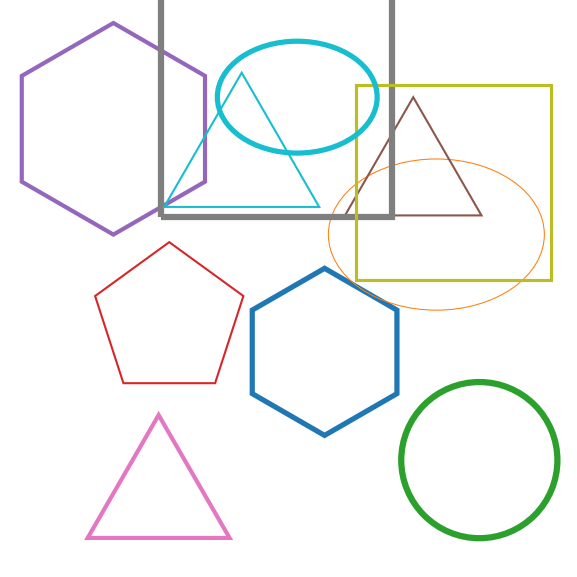[{"shape": "hexagon", "thickness": 2.5, "radius": 0.72, "center": [0.562, 0.39]}, {"shape": "oval", "thickness": 0.5, "radius": 0.93, "center": [0.756, 0.593]}, {"shape": "circle", "thickness": 3, "radius": 0.68, "center": [0.83, 0.202]}, {"shape": "pentagon", "thickness": 1, "radius": 0.68, "center": [0.293, 0.445]}, {"shape": "hexagon", "thickness": 2, "radius": 0.92, "center": [0.196, 0.776]}, {"shape": "triangle", "thickness": 1, "radius": 0.68, "center": [0.716, 0.694]}, {"shape": "triangle", "thickness": 2, "radius": 0.71, "center": [0.275, 0.139]}, {"shape": "square", "thickness": 3, "radius": 1.0, "center": [0.479, 0.823]}, {"shape": "square", "thickness": 1.5, "radius": 0.84, "center": [0.785, 0.682]}, {"shape": "triangle", "thickness": 1, "radius": 0.77, "center": [0.419, 0.718]}, {"shape": "oval", "thickness": 2.5, "radius": 0.69, "center": [0.515, 0.831]}]